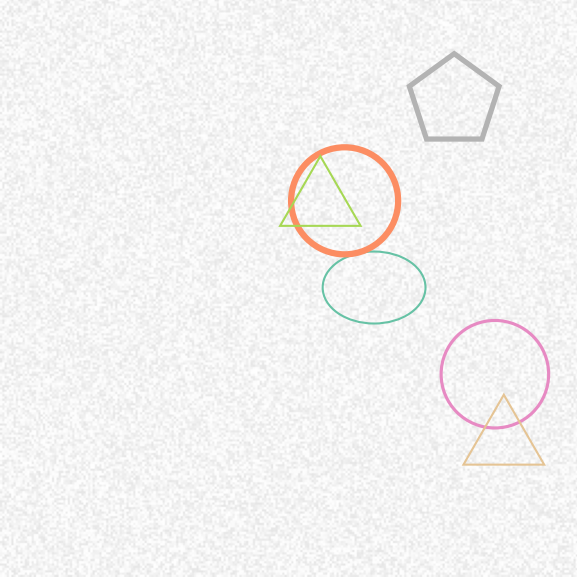[{"shape": "oval", "thickness": 1, "radius": 0.45, "center": [0.648, 0.501]}, {"shape": "circle", "thickness": 3, "radius": 0.46, "center": [0.597, 0.651]}, {"shape": "circle", "thickness": 1.5, "radius": 0.47, "center": [0.857, 0.351]}, {"shape": "triangle", "thickness": 1, "radius": 0.4, "center": [0.555, 0.648]}, {"shape": "triangle", "thickness": 1, "radius": 0.4, "center": [0.872, 0.235]}, {"shape": "pentagon", "thickness": 2.5, "radius": 0.41, "center": [0.787, 0.824]}]